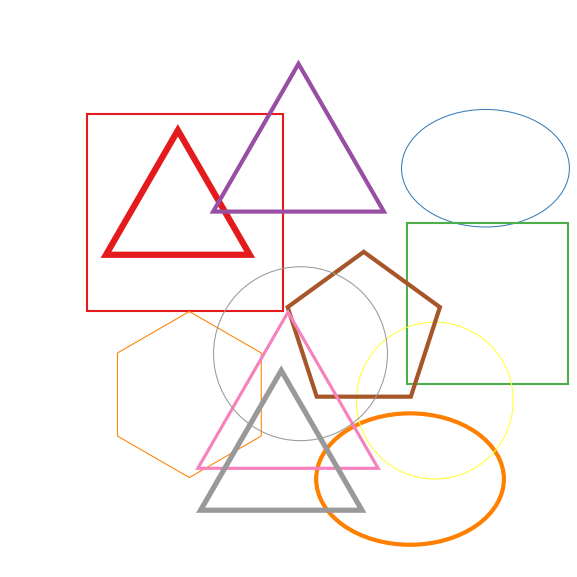[{"shape": "square", "thickness": 1, "radius": 0.85, "center": [0.32, 0.631]}, {"shape": "triangle", "thickness": 3, "radius": 0.72, "center": [0.308, 0.63]}, {"shape": "oval", "thickness": 0.5, "radius": 0.73, "center": [0.841, 0.708]}, {"shape": "square", "thickness": 1, "radius": 0.7, "center": [0.844, 0.474]}, {"shape": "triangle", "thickness": 2, "radius": 0.85, "center": [0.517, 0.718]}, {"shape": "oval", "thickness": 2, "radius": 0.81, "center": [0.71, 0.17]}, {"shape": "hexagon", "thickness": 0.5, "radius": 0.72, "center": [0.328, 0.316]}, {"shape": "circle", "thickness": 0.5, "radius": 0.68, "center": [0.753, 0.305]}, {"shape": "pentagon", "thickness": 2, "radius": 0.69, "center": [0.63, 0.424]}, {"shape": "triangle", "thickness": 1.5, "radius": 0.9, "center": [0.499, 0.278]}, {"shape": "triangle", "thickness": 2.5, "radius": 0.81, "center": [0.487, 0.196]}, {"shape": "circle", "thickness": 0.5, "radius": 0.75, "center": [0.52, 0.387]}]